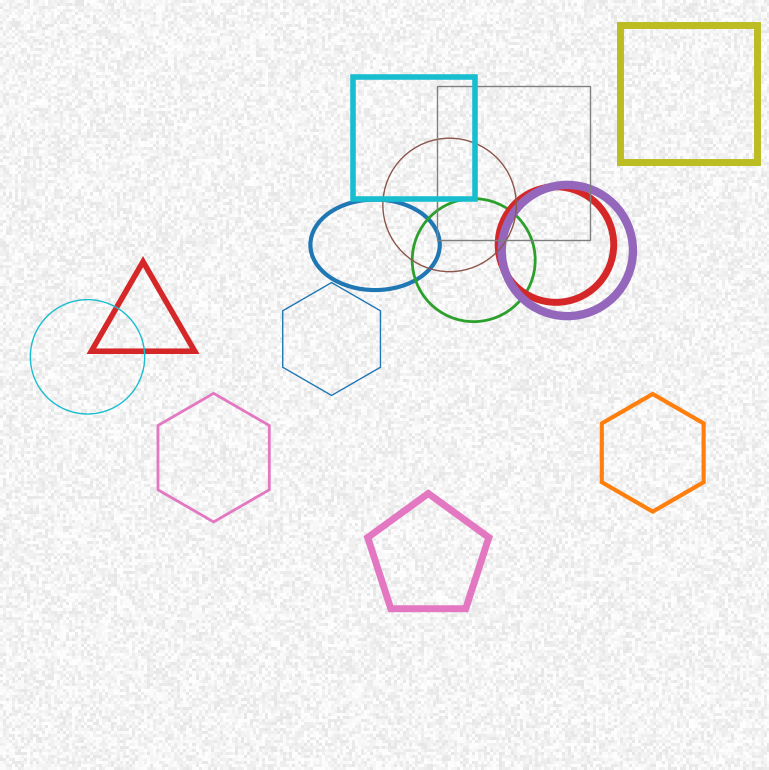[{"shape": "oval", "thickness": 1.5, "radius": 0.42, "center": [0.487, 0.682]}, {"shape": "hexagon", "thickness": 0.5, "radius": 0.37, "center": [0.431, 0.56]}, {"shape": "hexagon", "thickness": 1.5, "radius": 0.38, "center": [0.848, 0.412]}, {"shape": "circle", "thickness": 1, "radius": 0.4, "center": [0.615, 0.662]}, {"shape": "circle", "thickness": 2.5, "radius": 0.38, "center": [0.722, 0.682]}, {"shape": "triangle", "thickness": 2, "radius": 0.39, "center": [0.186, 0.583]}, {"shape": "circle", "thickness": 3, "radius": 0.43, "center": [0.737, 0.675]}, {"shape": "circle", "thickness": 0.5, "radius": 0.43, "center": [0.584, 0.734]}, {"shape": "pentagon", "thickness": 2.5, "radius": 0.41, "center": [0.556, 0.276]}, {"shape": "hexagon", "thickness": 1, "radius": 0.42, "center": [0.277, 0.406]}, {"shape": "square", "thickness": 0.5, "radius": 0.5, "center": [0.667, 0.788]}, {"shape": "square", "thickness": 2.5, "radius": 0.45, "center": [0.894, 0.879]}, {"shape": "circle", "thickness": 0.5, "radius": 0.37, "center": [0.114, 0.537]}, {"shape": "square", "thickness": 2, "radius": 0.4, "center": [0.538, 0.821]}]